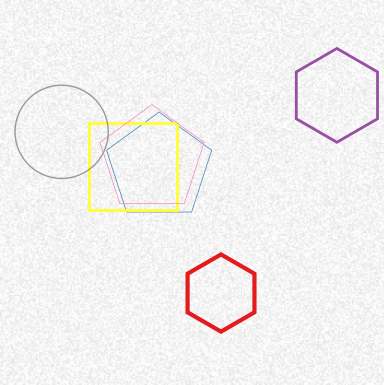[{"shape": "hexagon", "thickness": 3, "radius": 0.5, "center": [0.574, 0.239]}, {"shape": "pentagon", "thickness": 0.5, "radius": 0.72, "center": [0.413, 0.565]}, {"shape": "hexagon", "thickness": 2, "radius": 0.61, "center": [0.875, 0.752]}, {"shape": "square", "thickness": 2, "radius": 0.57, "center": [0.344, 0.567]}, {"shape": "pentagon", "thickness": 0.5, "radius": 0.71, "center": [0.395, 0.586]}, {"shape": "circle", "thickness": 1, "radius": 0.61, "center": [0.16, 0.658]}]